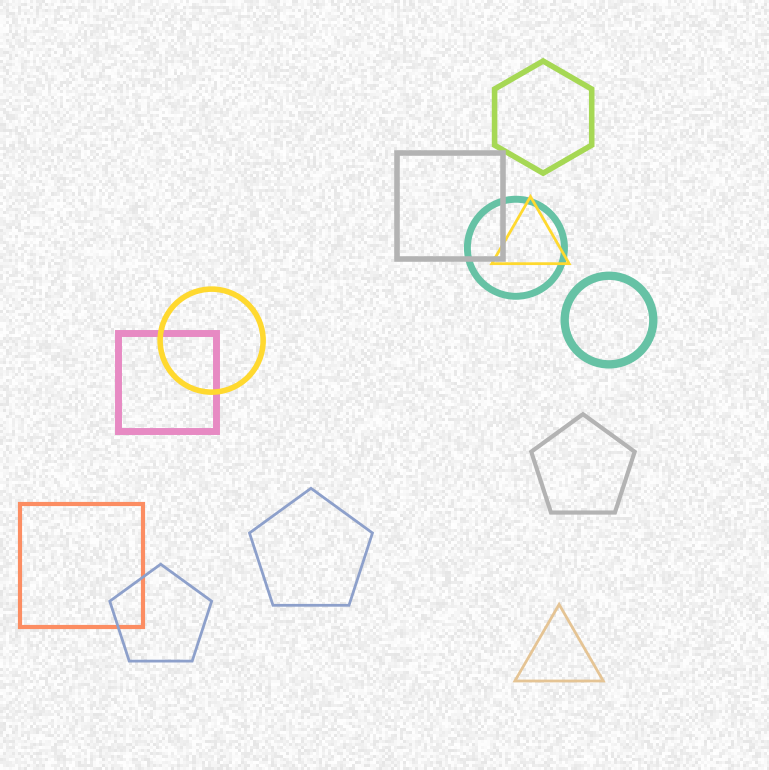[{"shape": "circle", "thickness": 2.5, "radius": 0.32, "center": [0.67, 0.678]}, {"shape": "circle", "thickness": 3, "radius": 0.29, "center": [0.791, 0.584]}, {"shape": "square", "thickness": 1.5, "radius": 0.4, "center": [0.106, 0.265]}, {"shape": "pentagon", "thickness": 1, "radius": 0.35, "center": [0.209, 0.198]}, {"shape": "pentagon", "thickness": 1, "radius": 0.42, "center": [0.404, 0.282]}, {"shape": "square", "thickness": 2.5, "radius": 0.32, "center": [0.217, 0.503]}, {"shape": "hexagon", "thickness": 2, "radius": 0.36, "center": [0.705, 0.848]}, {"shape": "triangle", "thickness": 1, "radius": 0.29, "center": [0.689, 0.687]}, {"shape": "circle", "thickness": 2, "radius": 0.33, "center": [0.275, 0.558]}, {"shape": "triangle", "thickness": 1, "radius": 0.33, "center": [0.726, 0.149]}, {"shape": "square", "thickness": 2, "radius": 0.35, "center": [0.584, 0.732]}, {"shape": "pentagon", "thickness": 1.5, "radius": 0.35, "center": [0.757, 0.392]}]